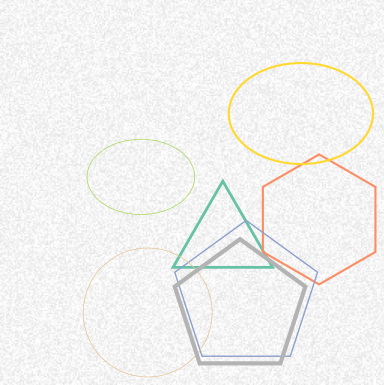[{"shape": "triangle", "thickness": 2, "radius": 0.75, "center": [0.579, 0.38]}, {"shape": "hexagon", "thickness": 1.5, "radius": 0.84, "center": [0.829, 0.43]}, {"shape": "pentagon", "thickness": 1, "radius": 0.98, "center": [0.639, 0.233]}, {"shape": "oval", "thickness": 0.5, "radius": 0.7, "center": [0.366, 0.541]}, {"shape": "oval", "thickness": 1.5, "radius": 0.94, "center": [0.782, 0.705]}, {"shape": "circle", "thickness": 0.5, "radius": 0.84, "center": [0.384, 0.188]}, {"shape": "pentagon", "thickness": 3, "radius": 0.89, "center": [0.624, 0.2]}]